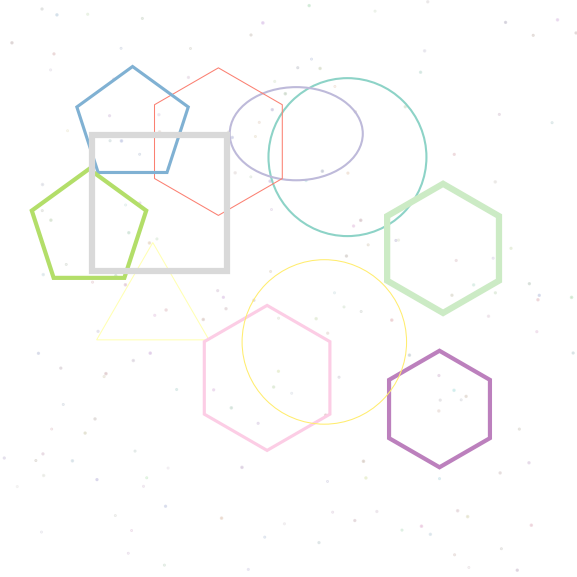[{"shape": "circle", "thickness": 1, "radius": 0.68, "center": [0.602, 0.727]}, {"shape": "triangle", "thickness": 0.5, "radius": 0.56, "center": [0.265, 0.467]}, {"shape": "oval", "thickness": 1, "radius": 0.58, "center": [0.513, 0.768]}, {"shape": "hexagon", "thickness": 0.5, "radius": 0.64, "center": [0.378, 0.754]}, {"shape": "pentagon", "thickness": 1.5, "radius": 0.51, "center": [0.23, 0.783]}, {"shape": "pentagon", "thickness": 2, "radius": 0.52, "center": [0.154, 0.602]}, {"shape": "hexagon", "thickness": 1.5, "radius": 0.63, "center": [0.463, 0.345]}, {"shape": "square", "thickness": 3, "radius": 0.59, "center": [0.276, 0.648]}, {"shape": "hexagon", "thickness": 2, "radius": 0.5, "center": [0.761, 0.291]}, {"shape": "hexagon", "thickness": 3, "radius": 0.56, "center": [0.767, 0.569]}, {"shape": "circle", "thickness": 0.5, "radius": 0.71, "center": [0.562, 0.407]}]